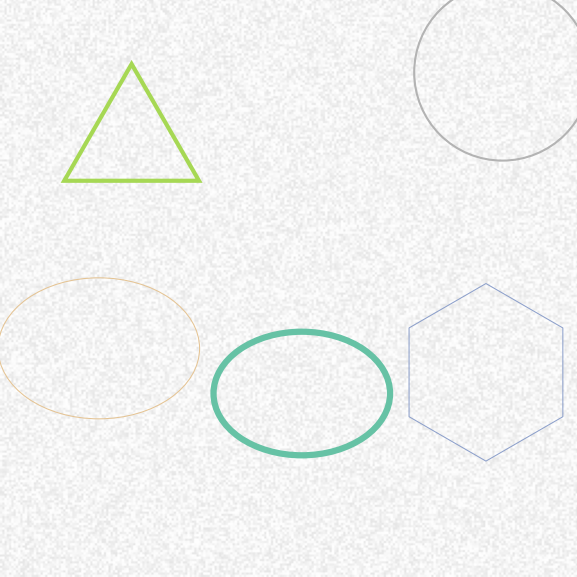[{"shape": "oval", "thickness": 3, "radius": 0.76, "center": [0.523, 0.318]}, {"shape": "hexagon", "thickness": 0.5, "radius": 0.77, "center": [0.841, 0.354]}, {"shape": "triangle", "thickness": 2, "radius": 0.67, "center": [0.228, 0.753]}, {"shape": "oval", "thickness": 0.5, "radius": 0.87, "center": [0.171, 0.396]}, {"shape": "circle", "thickness": 1, "radius": 0.76, "center": [0.87, 0.874]}]